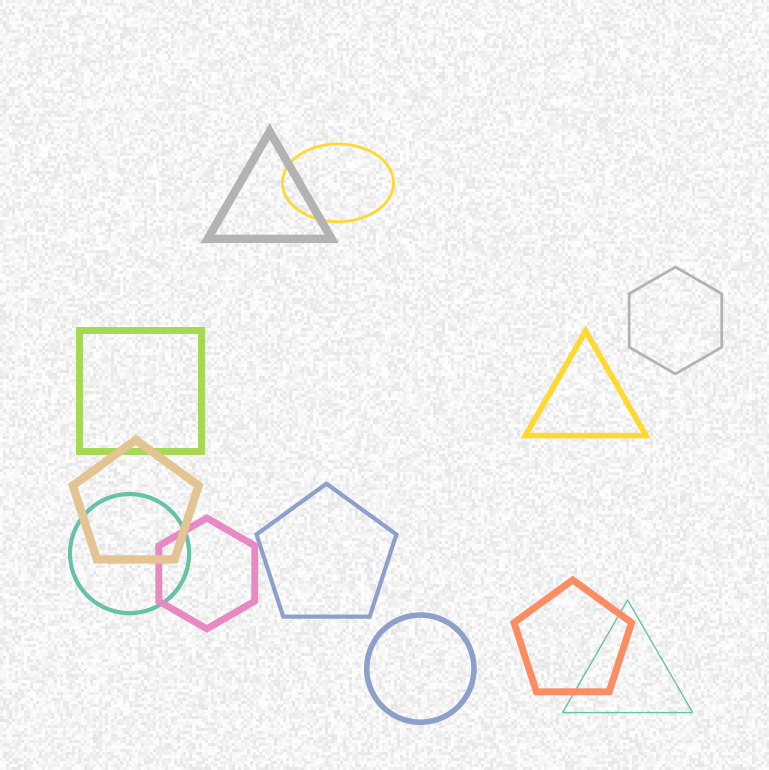[{"shape": "triangle", "thickness": 0.5, "radius": 0.49, "center": [0.815, 0.123]}, {"shape": "circle", "thickness": 1.5, "radius": 0.39, "center": [0.168, 0.281]}, {"shape": "pentagon", "thickness": 2.5, "radius": 0.4, "center": [0.744, 0.167]}, {"shape": "pentagon", "thickness": 1.5, "radius": 0.48, "center": [0.424, 0.276]}, {"shape": "circle", "thickness": 2, "radius": 0.35, "center": [0.546, 0.132]}, {"shape": "hexagon", "thickness": 2.5, "radius": 0.36, "center": [0.269, 0.255]}, {"shape": "square", "thickness": 2.5, "radius": 0.39, "center": [0.182, 0.493]}, {"shape": "triangle", "thickness": 2, "radius": 0.45, "center": [0.761, 0.48]}, {"shape": "oval", "thickness": 1, "radius": 0.36, "center": [0.439, 0.763]}, {"shape": "pentagon", "thickness": 3, "radius": 0.43, "center": [0.176, 0.343]}, {"shape": "triangle", "thickness": 3, "radius": 0.46, "center": [0.35, 0.736]}, {"shape": "hexagon", "thickness": 1, "radius": 0.35, "center": [0.877, 0.584]}]